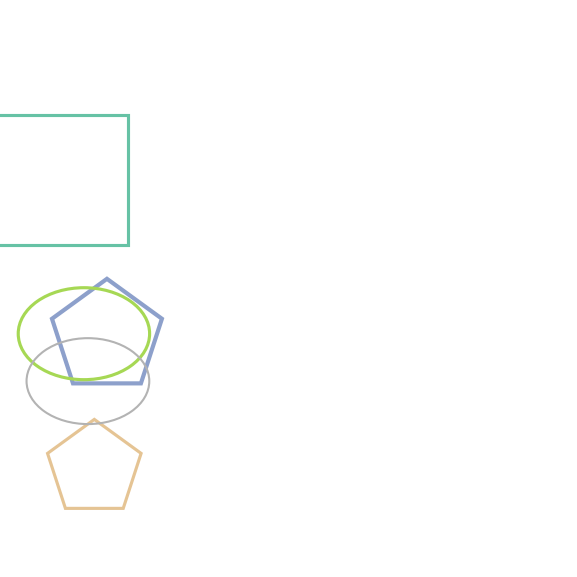[{"shape": "square", "thickness": 1.5, "radius": 0.57, "center": [0.109, 0.687]}, {"shape": "pentagon", "thickness": 2, "radius": 0.5, "center": [0.185, 0.416]}, {"shape": "oval", "thickness": 1.5, "radius": 0.57, "center": [0.145, 0.421]}, {"shape": "pentagon", "thickness": 1.5, "radius": 0.43, "center": [0.163, 0.188]}, {"shape": "oval", "thickness": 1, "radius": 0.53, "center": [0.152, 0.339]}]